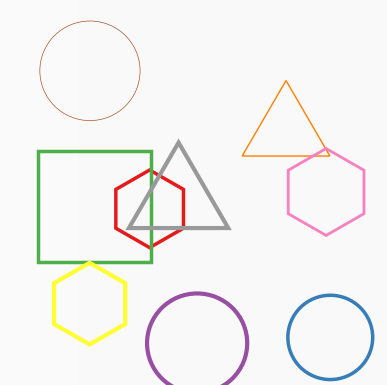[{"shape": "hexagon", "thickness": 2.5, "radius": 0.5, "center": [0.386, 0.458]}, {"shape": "circle", "thickness": 2.5, "radius": 0.55, "center": [0.852, 0.124]}, {"shape": "square", "thickness": 2.5, "radius": 0.73, "center": [0.244, 0.464]}, {"shape": "circle", "thickness": 3, "radius": 0.65, "center": [0.509, 0.109]}, {"shape": "triangle", "thickness": 1, "radius": 0.65, "center": [0.738, 0.66]}, {"shape": "hexagon", "thickness": 3, "radius": 0.53, "center": [0.231, 0.211]}, {"shape": "circle", "thickness": 0.5, "radius": 0.65, "center": [0.232, 0.816]}, {"shape": "hexagon", "thickness": 2, "radius": 0.56, "center": [0.842, 0.501]}, {"shape": "triangle", "thickness": 3, "radius": 0.74, "center": [0.461, 0.482]}]